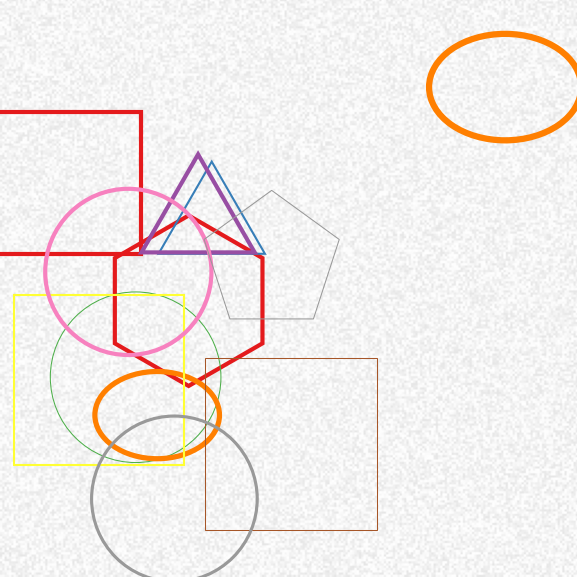[{"shape": "square", "thickness": 2, "radius": 0.62, "center": [0.121, 0.682]}, {"shape": "hexagon", "thickness": 2, "radius": 0.74, "center": [0.327, 0.478]}, {"shape": "triangle", "thickness": 1, "radius": 0.53, "center": [0.367, 0.613]}, {"shape": "circle", "thickness": 0.5, "radius": 0.74, "center": [0.235, 0.346]}, {"shape": "triangle", "thickness": 2, "radius": 0.57, "center": [0.343, 0.619]}, {"shape": "oval", "thickness": 2.5, "radius": 0.54, "center": [0.272, 0.28]}, {"shape": "oval", "thickness": 3, "radius": 0.66, "center": [0.875, 0.848]}, {"shape": "square", "thickness": 1, "radius": 0.74, "center": [0.171, 0.341]}, {"shape": "square", "thickness": 0.5, "radius": 0.75, "center": [0.504, 0.231]}, {"shape": "circle", "thickness": 2, "radius": 0.72, "center": [0.222, 0.528]}, {"shape": "pentagon", "thickness": 0.5, "radius": 0.62, "center": [0.47, 0.546]}, {"shape": "circle", "thickness": 1.5, "radius": 0.72, "center": [0.302, 0.135]}]